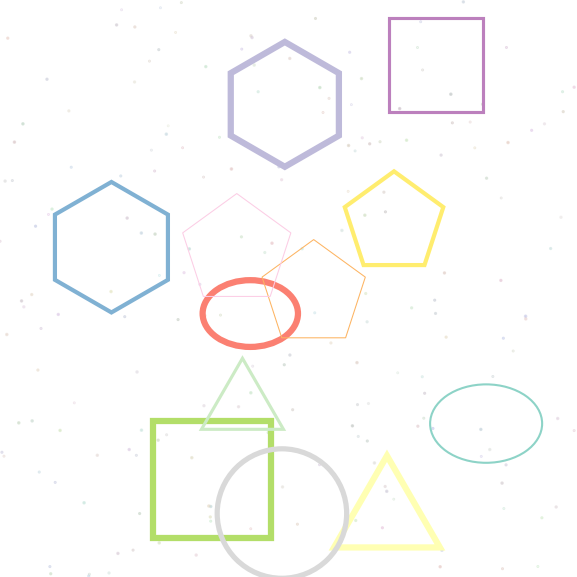[{"shape": "oval", "thickness": 1, "radius": 0.48, "center": [0.842, 0.266]}, {"shape": "triangle", "thickness": 3, "radius": 0.53, "center": [0.67, 0.104]}, {"shape": "hexagon", "thickness": 3, "radius": 0.54, "center": [0.493, 0.818]}, {"shape": "oval", "thickness": 3, "radius": 0.41, "center": [0.433, 0.456]}, {"shape": "hexagon", "thickness": 2, "radius": 0.56, "center": [0.193, 0.571]}, {"shape": "pentagon", "thickness": 0.5, "radius": 0.47, "center": [0.543, 0.49]}, {"shape": "square", "thickness": 3, "radius": 0.51, "center": [0.367, 0.168]}, {"shape": "pentagon", "thickness": 0.5, "radius": 0.49, "center": [0.41, 0.565]}, {"shape": "circle", "thickness": 2.5, "radius": 0.56, "center": [0.488, 0.11]}, {"shape": "square", "thickness": 1.5, "radius": 0.41, "center": [0.755, 0.886]}, {"shape": "triangle", "thickness": 1.5, "radius": 0.41, "center": [0.42, 0.297]}, {"shape": "pentagon", "thickness": 2, "radius": 0.45, "center": [0.682, 0.613]}]